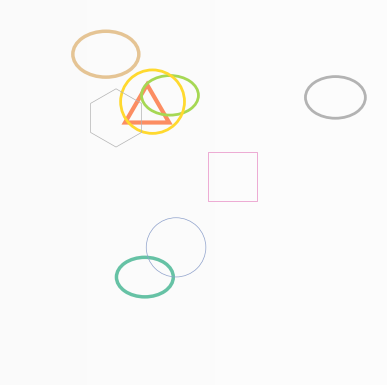[{"shape": "oval", "thickness": 2.5, "radius": 0.37, "center": [0.374, 0.28]}, {"shape": "triangle", "thickness": 3, "radius": 0.33, "center": [0.38, 0.715]}, {"shape": "circle", "thickness": 0.5, "radius": 0.38, "center": [0.454, 0.358]}, {"shape": "square", "thickness": 0.5, "radius": 0.32, "center": [0.6, 0.541]}, {"shape": "oval", "thickness": 2, "radius": 0.37, "center": [0.439, 0.752]}, {"shape": "circle", "thickness": 2, "radius": 0.41, "center": [0.394, 0.736]}, {"shape": "oval", "thickness": 2.5, "radius": 0.43, "center": [0.273, 0.859]}, {"shape": "oval", "thickness": 2, "radius": 0.39, "center": [0.866, 0.747]}, {"shape": "hexagon", "thickness": 0.5, "radius": 0.38, "center": [0.299, 0.694]}]